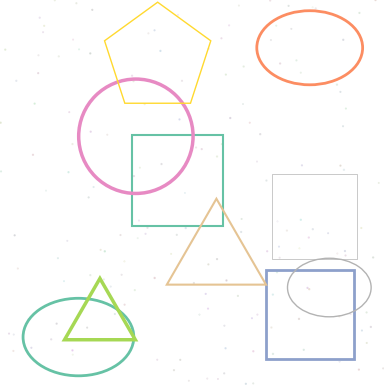[{"shape": "square", "thickness": 1.5, "radius": 0.59, "center": [0.461, 0.531]}, {"shape": "oval", "thickness": 2, "radius": 0.72, "center": [0.204, 0.125]}, {"shape": "oval", "thickness": 2, "radius": 0.69, "center": [0.804, 0.876]}, {"shape": "square", "thickness": 2, "radius": 0.57, "center": [0.805, 0.183]}, {"shape": "circle", "thickness": 2.5, "radius": 0.74, "center": [0.353, 0.646]}, {"shape": "triangle", "thickness": 2.5, "radius": 0.53, "center": [0.26, 0.171]}, {"shape": "pentagon", "thickness": 1, "radius": 0.73, "center": [0.409, 0.849]}, {"shape": "triangle", "thickness": 1.5, "radius": 0.74, "center": [0.562, 0.335]}, {"shape": "square", "thickness": 0.5, "radius": 0.55, "center": [0.818, 0.437]}, {"shape": "oval", "thickness": 1, "radius": 0.54, "center": [0.855, 0.253]}]